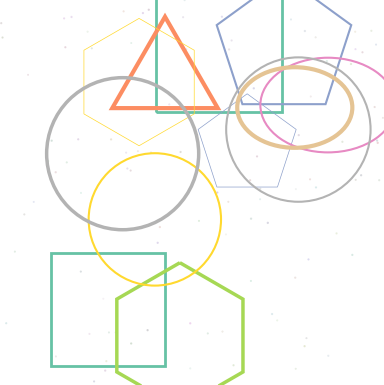[{"shape": "square", "thickness": 2, "radius": 0.82, "center": [0.57, 0.871]}, {"shape": "square", "thickness": 2, "radius": 0.74, "center": [0.281, 0.196]}, {"shape": "triangle", "thickness": 3, "radius": 0.79, "center": [0.429, 0.798]}, {"shape": "pentagon", "thickness": 0.5, "radius": 0.67, "center": [0.642, 0.622]}, {"shape": "pentagon", "thickness": 1.5, "radius": 0.92, "center": [0.738, 0.878]}, {"shape": "oval", "thickness": 1.5, "radius": 0.88, "center": [0.852, 0.727]}, {"shape": "hexagon", "thickness": 2.5, "radius": 0.95, "center": [0.467, 0.128]}, {"shape": "circle", "thickness": 1.5, "radius": 0.86, "center": [0.402, 0.43]}, {"shape": "hexagon", "thickness": 0.5, "radius": 0.83, "center": [0.361, 0.787]}, {"shape": "oval", "thickness": 3, "radius": 0.75, "center": [0.766, 0.721]}, {"shape": "circle", "thickness": 1.5, "radius": 0.94, "center": [0.775, 0.663]}, {"shape": "circle", "thickness": 2.5, "radius": 0.99, "center": [0.319, 0.601]}]